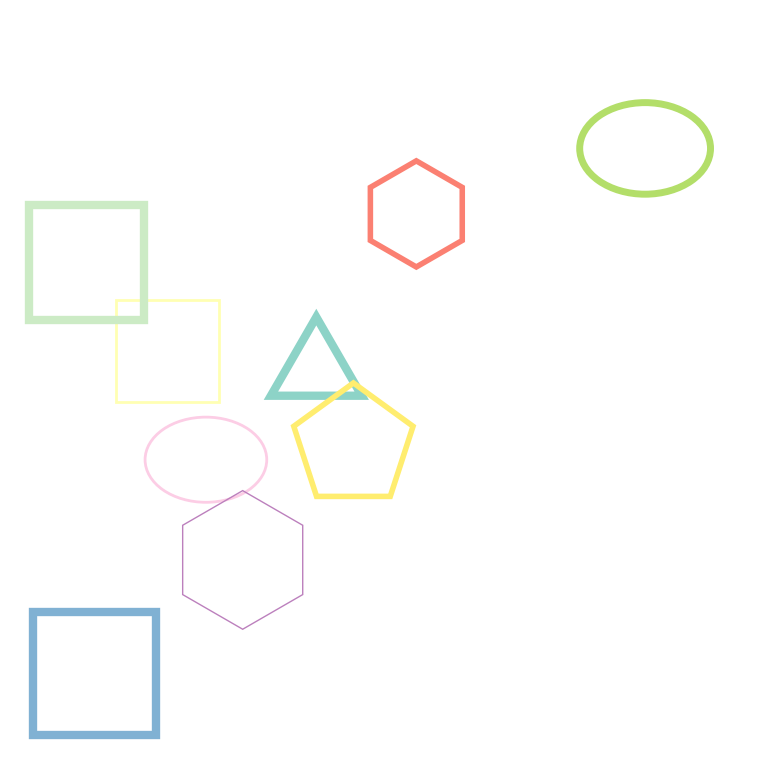[{"shape": "triangle", "thickness": 3, "radius": 0.34, "center": [0.411, 0.52]}, {"shape": "square", "thickness": 1, "radius": 0.33, "center": [0.218, 0.544]}, {"shape": "hexagon", "thickness": 2, "radius": 0.34, "center": [0.541, 0.722]}, {"shape": "square", "thickness": 3, "radius": 0.4, "center": [0.123, 0.125]}, {"shape": "oval", "thickness": 2.5, "radius": 0.42, "center": [0.838, 0.807]}, {"shape": "oval", "thickness": 1, "radius": 0.4, "center": [0.267, 0.403]}, {"shape": "hexagon", "thickness": 0.5, "radius": 0.45, "center": [0.315, 0.273]}, {"shape": "square", "thickness": 3, "radius": 0.37, "center": [0.112, 0.659]}, {"shape": "pentagon", "thickness": 2, "radius": 0.41, "center": [0.459, 0.421]}]